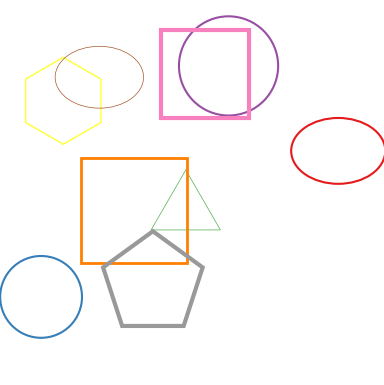[{"shape": "oval", "thickness": 1.5, "radius": 0.61, "center": [0.879, 0.608]}, {"shape": "circle", "thickness": 1.5, "radius": 0.53, "center": [0.107, 0.229]}, {"shape": "triangle", "thickness": 0.5, "radius": 0.52, "center": [0.483, 0.455]}, {"shape": "circle", "thickness": 1.5, "radius": 0.64, "center": [0.594, 0.829]}, {"shape": "square", "thickness": 2, "radius": 0.69, "center": [0.349, 0.453]}, {"shape": "hexagon", "thickness": 1, "radius": 0.56, "center": [0.164, 0.738]}, {"shape": "oval", "thickness": 0.5, "radius": 0.57, "center": [0.258, 0.799]}, {"shape": "square", "thickness": 3, "radius": 0.57, "center": [0.532, 0.808]}, {"shape": "pentagon", "thickness": 3, "radius": 0.68, "center": [0.397, 0.263]}]